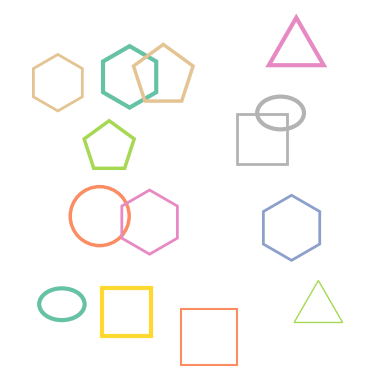[{"shape": "hexagon", "thickness": 3, "radius": 0.4, "center": [0.337, 0.8]}, {"shape": "oval", "thickness": 3, "radius": 0.29, "center": [0.161, 0.21]}, {"shape": "square", "thickness": 1.5, "radius": 0.36, "center": [0.543, 0.126]}, {"shape": "circle", "thickness": 2.5, "radius": 0.38, "center": [0.259, 0.439]}, {"shape": "hexagon", "thickness": 2, "radius": 0.42, "center": [0.757, 0.408]}, {"shape": "triangle", "thickness": 3, "radius": 0.41, "center": [0.769, 0.872]}, {"shape": "hexagon", "thickness": 2, "radius": 0.42, "center": [0.389, 0.423]}, {"shape": "triangle", "thickness": 1, "radius": 0.36, "center": [0.827, 0.199]}, {"shape": "pentagon", "thickness": 2.5, "radius": 0.34, "center": [0.284, 0.618]}, {"shape": "square", "thickness": 3, "radius": 0.31, "center": [0.328, 0.19]}, {"shape": "hexagon", "thickness": 2, "radius": 0.37, "center": [0.15, 0.785]}, {"shape": "pentagon", "thickness": 2.5, "radius": 0.41, "center": [0.424, 0.803]}, {"shape": "square", "thickness": 2, "radius": 0.33, "center": [0.68, 0.639]}, {"shape": "oval", "thickness": 3, "radius": 0.3, "center": [0.729, 0.707]}]